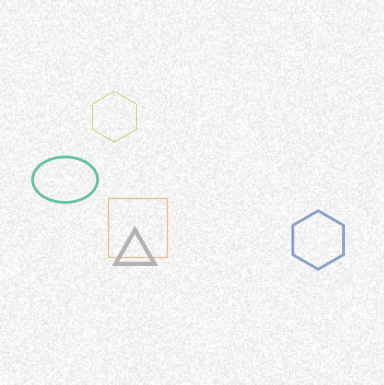[{"shape": "oval", "thickness": 2, "radius": 0.42, "center": [0.169, 0.533]}, {"shape": "hexagon", "thickness": 2, "radius": 0.38, "center": [0.826, 0.377]}, {"shape": "hexagon", "thickness": 0.5, "radius": 0.33, "center": [0.297, 0.697]}, {"shape": "square", "thickness": 1, "radius": 0.39, "center": [0.358, 0.409]}, {"shape": "triangle", "thickness": 3, "radius": 0.29, "center": [0.351, 0.344]}]